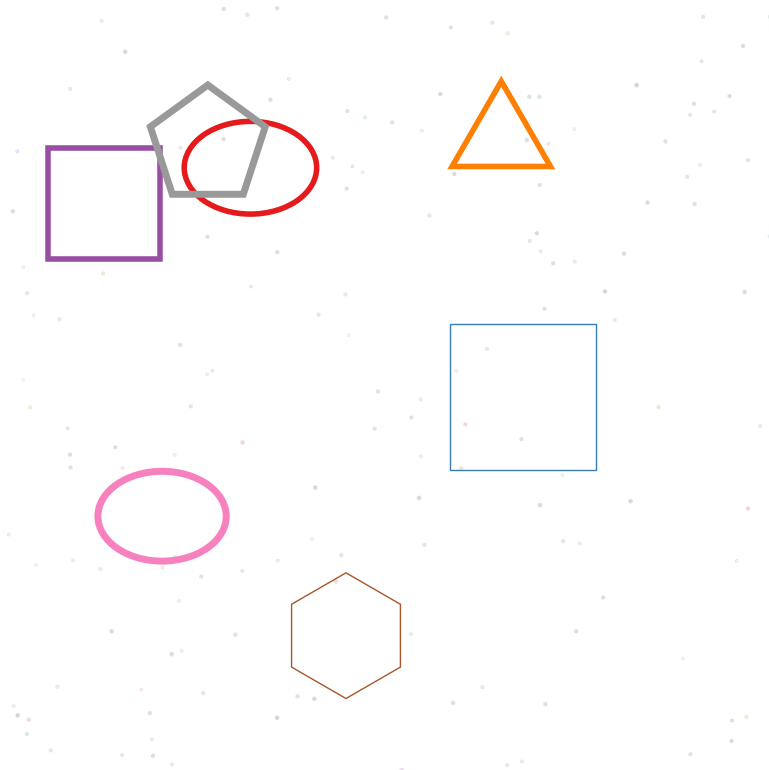[{"shape": "oval", "thickness": 2, "radius": 0.43, "center": [0.325, 0.782]}, {"shape": "square", "thickness": 0.5, "radius": 0.47, "center": [0.68, 0.485]}, {"shape": "square", "thickness": 2, "radius": 0.36, "center": [0.135, 0.735]}, {"shape": "triangle", "thickness": 2, "radius": 0.37, "center": [0.651, 0.821]}, {"shape": "hexagon", "thickness": 0.5, "radius": 0.41, "center": [0.449, 0.174]}, {"shape": "oval", "thickness": 2.5, "radius": 0.42, "center": [0.21, 0.33]}, {"shape": "pentagon", "thickness": 2.5, "radius": 0.39, "center": [0.27, 0.811]}]